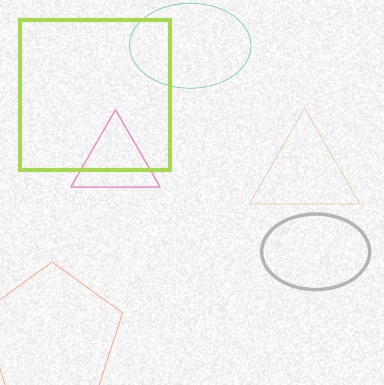[{"shape": "oval", "thickness": 0.5, "radius": 0.79, "center": [0.494, 0.881]}, {"shape": "pentagon", "thickness": 0.5, "radius": 0.96, "center": [0.135, 0.128]}, {"shape": "triangle", "thickness": 1, "radius": 0.67, "center": [0.3, 0.581]}, {"shape": "square", "thickness": 3, "radius": 0.97, "center": [0.246, 0.753]}, {"shape": "triangle", "thickness": 0.5, "radius": 0.83, "center": [0.791, 0.553]}, {"shape": "oval", "thickness": 2.5, "radius": 0.7, "center": [0.82, 0.346]}]